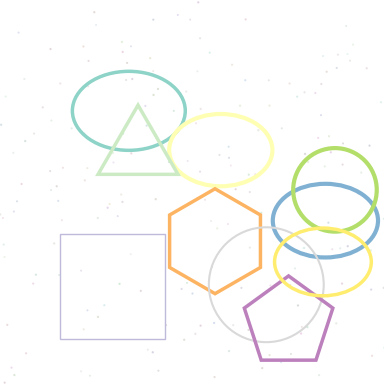[{"shape": "oval", "thickness": 2.5, "radius": 0.73, "center": [0.335, 0.712]}, {"shape": "oval", "thickness": 3, "radius": 0.67, "center": [0.573, 0.61]}, {"shape": "square", "thickness": 1, "radius": 0.68, "center": [0.293, 0.256]}, {"shape": "oval", "thickness": 3, "radius": 0.68, "center": [0.845, 0.427]}, {"shape": "hexagon", "thickness": 2.5, "radius": 0.68, "center": [0.559, 0.373]}, {"shape": "circle", "thickness": 3, "radius": 0.54, "center": [0.87, 0.507]}, {"shape": "circle", "thickness": 1.5, "radius": 0.75, "center": [0.692, 0.26]}, {"shape": "pentagon", "thickness": 2.5, "radius": 0.6, "center": [0.75, 0.162]}, {"shape": "triangle", "thickness": 2.5, "radius": 0.6, "center": [0.359, 0.607]}, {"shape": "oval", "thickness": 2.5, "radius": 0.63, "center": [0.839, 0.32]}]